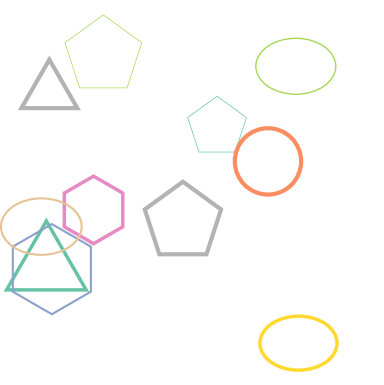[{"shape": "pentagon", "thickness": 0.5, "radius": 0.4, "center": [0.564, 0.67]}, {"shape": "triangle", "thickness": 2.5, "radius": 0.6, "center": [0.12, 0.307]}, {"shape": "circle", "thickness": 3, "radius": 0.43, "center": [0.696, 0.581]}, {"shape": "hexagon", "thickness": 1.5, "radius": 0.59, "center": [0.135, 0.301]}, {"shape": "hexagon", "thickness": 2.5, "radius": 0.44, "center": [0.243, 0.455]}, {"shape": "oval", "thickness": 1, "radius": 0.52, "center": [0.768, 0.828]}, {"shape": "pentagon", "thickness": 0.5, "radius": 0.52, "center": [0.268, 0.857]}, {"shape": "oval", "thickness": 2.5, "radius": 0.5, "center": [0.775, 0.109]}, {"shape": "oval", "thickness": 1.5, "radius": 0.52, "center": [0.107, 0.411]}, {"shape": "triangle", "thickness": 3, "radius": 0.42, "center": [0.128, 0.761]}, {"shape": "pentagon", "thickness": 3, "radius": 0.52, "center": [0.475, 0.424]}]